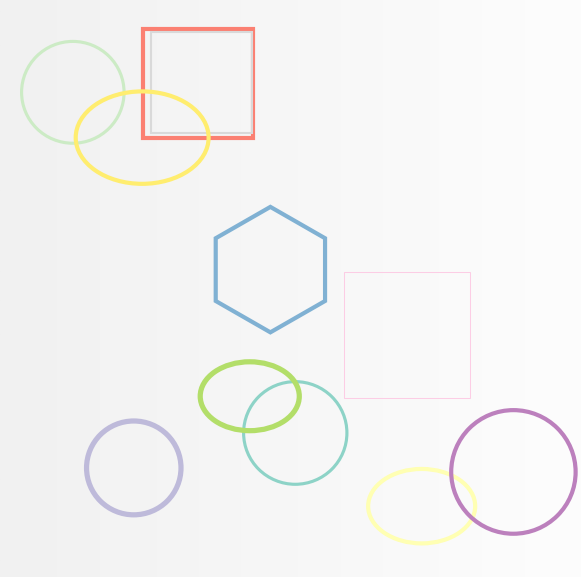[{"shape": "circle", "thickness": 1.5, "radius": 0.44, "center": [0.508, 0.249]}, {"shape": "oval", "thickness": 2, "radius": 0.46, "center": [0.725, 0.123]}, {"shape": "circle", "thickness": 2.5, "radius": 0.41, "center": [0.23, 0.189]}, {"shape": "square", "thickness": 2, "radius": 0.47, "center": [0.341, 0.855]}, {"shape": "hexagon", "thickness": 2, "radius": 0.54, "center": [0.465, 0.532]}, {"shape": "oval", "thickness": 2.5, "radius": 0.43, "center": [0.43, 0.313]}, {"shape": "square", "thickness": 0.5, "radius": 0.55, "center": [0.7, 0.419]}, {"shape": "square", "thickness": 1, "radius": 0.44, "center": [0.347, 0.857]}, {"shape": "circle", "thickness": 2, "radius": 0.54, "center": [0.883, 0.182]}, {"shape": "circle", "thickness": 1.5, "radius": 0.44, "center": [0.125, 0.839]}, {"shape": "oval", "thickness": 2, "radius": 0.57, "center": [0.245, 0.761]}]